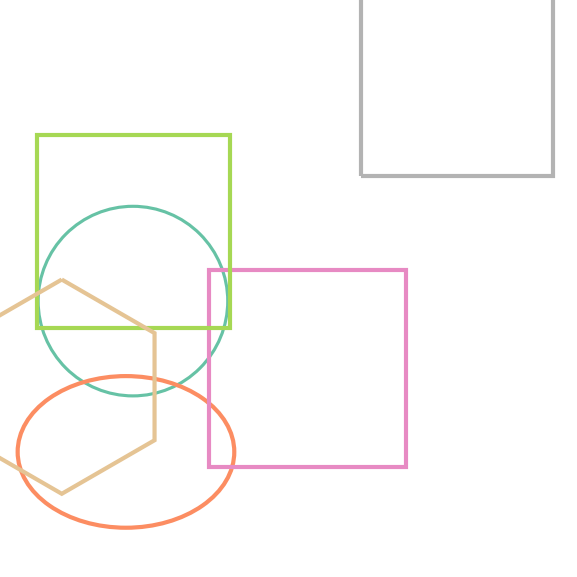[{"shape": "circle", "thickness": 1.5, "radius": 0.82, "center": [0.23, 0.478]}, {"shape": "oval", "thickness": 2, "radius": 0.94, "center": [0.218, 0.217]}, {"shape": "square", "thickness": 2, "radius": 0.85, "center": [0.533, 0.361]}, {"shape": "square", "thickness": 2, "radius": 0.83, "center": [0.231, 0.598]}, {"shape": "hexagon", "thickness": 2, "radius": 0.93, "center": [0.107, 0.33]}, {"shape": "square", "thickness": 2, "radius": 0.83, "center": [0.791, 0.86]}]